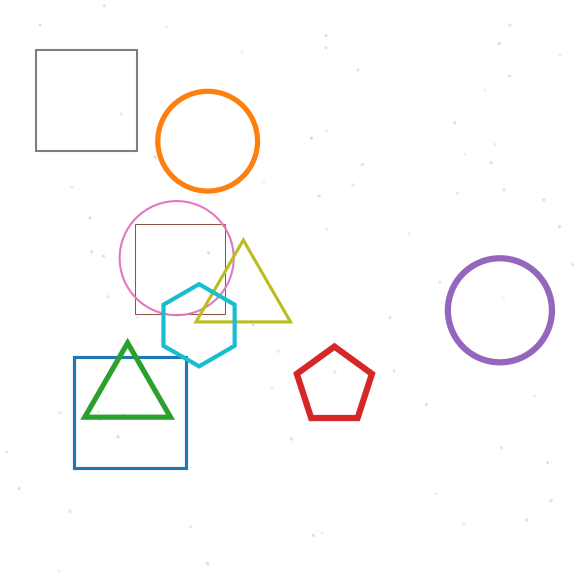[{"shape": "square", "thickness": 1.5, "radius": 0.48, "center": [0.225, 0.285]}, {"shape": "circle", "thickness": 2.5, "radius": 0.43, "center": [0.36, 0.755]}, {"shape": "triangle", "thickness": 2.5, "radius": 0.43, "center": [0.221, 0.32]}, {"shape": "pentagon", "thickness": 3, "radius": 0.34, "center": [0.579, 0.331]}, {"shape": "circle", "thickness": 3, "radius": 0.45, "center": [0.866, 0.462]}, {"shape": "square", "thickness": 0.5, "radius": 0.39, "center": [0.312, 0.533]}, {"shape": "circle", "thickness": 1, "radius": 0.49, "center": [0.306, 0.552]}, {"shape": "square", "thickness": 1, "radius": 0.44, "center": [0.15, 0.825]}, {"shape": "triangle", "thickness": 1.5, "radius": 0.47, "center": [0.421, 0.489]}, {"shape": "hexagon", "thickness": 2, "radius": 0.36, "center": [0.345, 0.436]}]